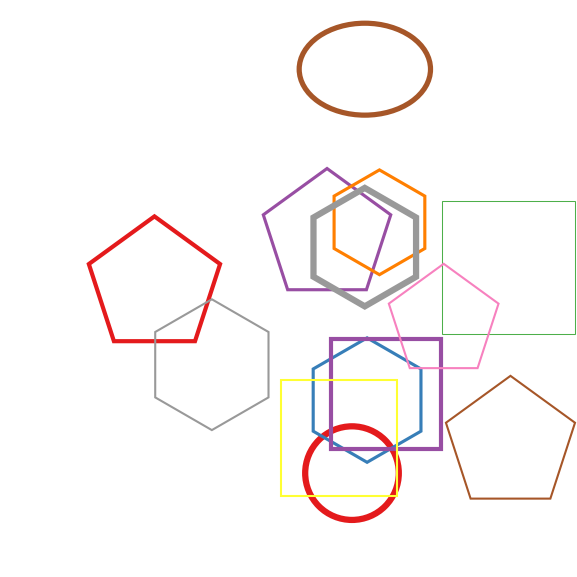[{"shape": "circle", "thickness": 3, "radius": 0.41, "center": [0.61, 0.18]}, {"shape": "pentagon", "thickness": 2, "radius": 0.6, "center": [0.267, 0.505]}, {"shape": "hexagon", "thickness": 1.5, "radius": 0.54, "center": [0.636, 0.306]}, {"shape": "square", "thickness": 0.5, "radius": 0.58, "center": [0.88, 0.537]}, {"shape": "square", "thickness": 2, "radius": 0.48, "center": [0.668, 0.317]}, {"shape": "pentagon", "thickness": 1.5, "radius": 0.58, "center": [0.566, 0.591]}, {"shape": "hexagon", "thickness": 1.5, "radius": 0.45, "center": [0.657, 0.614]}, {"shape": "square", "thickness": 1, "radius": 0.5, "center": [0.587, 0.241]}, {"shape": "pentagon", "thickness": 1, "radius": 0.59, "center": [0.884, 0.231]}, {"shape": "oval", "thickness": 2.5, "radius": 0.57, "center": [0.632, 0.879]}, {"shape": "pentagon", "thickness": 1, "radius": 0.5, "center": [0.768, 0.442]}, {"shape": "hexagon", "thickness": 1, "radius": 0.57, "center": [0.367, 0.368]}, {"shape": "hexagon", "thickness": 3, "radius": 0.51, "center": [0.632, 0.571]}]